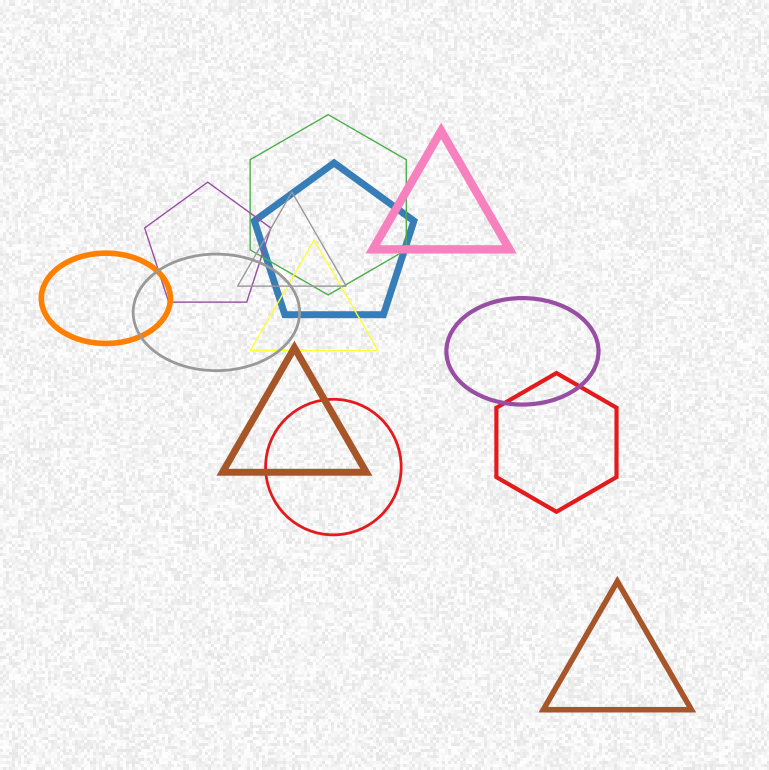[{"shape": "hexagon", "thickness": 1.5, "radius": 0.45, "center": [0.723, 0.425]}, {"shape": "circle", "thickness": 1, "radius": 0.44, "center": [0.433, 0.393]}, {"shape": "pentagon", "thickness": 2.5, "radius": 0.54, "center": [0.434, 0.679]}, {"shape": "hexagon", "thickness": 0.5, "radius": 0.59, "center": [0.426, 0.734]}, {"shape": "pentagon", "thickness": 0.5, "radius": 0.43, "center": [0.27, 0.677]}, {"shape": "oval", "thickness": 1.5, "radius": 0.49, "center": [0.678, 0.544]}, {"shape": "oval", "thickness": 2, "radius": 0.42, "center": [0.137, 0.613]}, {"shape": "triangle", "thickness": 0.5, "radius": 0.48, "center": [0.408, 0.593]}, {"shape": "triangle", "thickness": 2, "radius": 0.56, "center": [0.802, 0.134]}, {"shape": "triangle", "thickness": 2.5, "radius": 0.54, "center": [0.382, 0.441]}, {"shape": "triangle", "thickness": 3, "radius": 0.51, "center": [0.573, 0.727]}, {"shape": "triangle", "thickness": 0.5, "radius": 0.41, "center": [0.379, 0.669]}, {"shape": "oval", "thickness": 1, "radius": 0.54, "center": [0.281, 0.594]}]